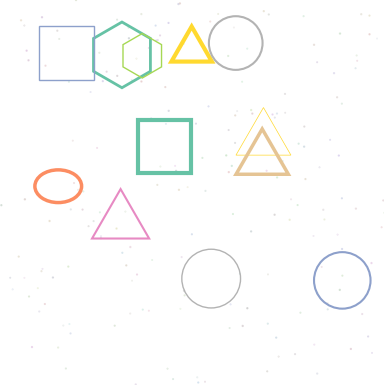[{"shape": "square", "thickness": 3, "radius": 0.34, "center": [0.428, 0.619]}, {"shape": "hexagon", "thickness": 2, "radius": 0.43, "center": [0.317, 0.857]}, {"shape": "oval", "thickness": 2.5, "radius": 0.3, "center": [0.151, 0.516]}, {"shape": "square", "thickness": 1, "radius": 0.35, "center": [0.172, 0.863]}, {"shape": "circle", "thickness": 1.5, "radius": 0.37, "center": [0.889, 0.272]}, {"shape": "triangle", "thickness": 1.5, "radius": 0.43, "center": [0.313, 0.423]}, {"shape": "hexagon", "thickness": 1, "radius": 0.29, "center": [0.37, 0.855]}, {"shape": "triangle", "thickness": 3, "radius": 0.3, "center": [0.498, 0.87]}, {"shape": "triangle", "thickness": 0.5, "radius": 0.41, "center": [0.684, 0.638]}, {"shape": "triangle", "thickness": 2.5, "radius": 0.39, "center": [0.681, 0.587]}, {"shape": "circle", "thickness": 1.5, "radius": 0.35, "center": [0.612, 0.888]}, {"shape": "circle", "thickness": 1, "radius": 0.38, "center": [0.549, 0.276]}]